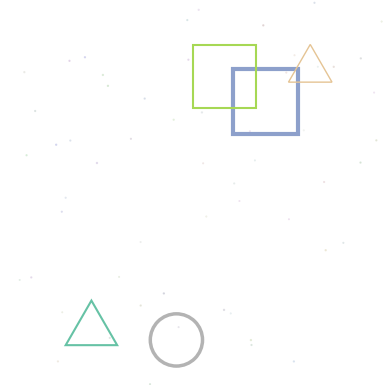[{"shape": "triangle", "thickness": 1.5, "radius": 0.39, "center": [0.237, 0.142]}, {"shape": "square", "thickness": 3, "radius": 0.42, "center": [0.689, 0.736]}, {"shape": "square", "thickness": 1.5, "radius": 0.41, "center": [0.583, 0.801]}, {"shape": "triangle", "thickness": 1, "radius": 0.33, "center": [0.806, 0.819]}, {"shape": "circle", "thickness": 2.5, "radius": 0.34, "center": [0.458, 0.117]}]